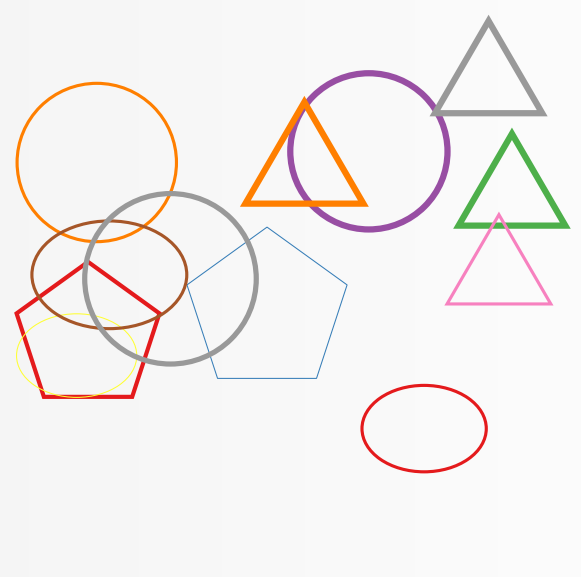[{"shape": "pentagon", "thickness": 2, "radius": 0.65, "center": [0.151, 0.416]}, {"shape": "oval", "thickness": 1.5, "radius": 0.53, "center": [0.73, 0.257]}, {"shape": "pentagon", "thickness": 0.5, "radius": 0.72, "center": [0.459, 0.461]}, {"shape": "triangle", "thickness": 3, "radius": 0.53, "center": [0.881, 0.661]}, {"shape": "circle", "thickness": 3, "radius": 0.68, "center": [0.635, 0.737]}, {"shape": "circle", "thickness": 1.5, "radius": 0.69, "center": [0.166, 0.718]}, {"shape": "triangle", "thickness": 3, "radius": 0.59, "center": [0.524, 0.705]}, {"shape": "oval", "thickness": 0.5, "radius": 0.52, "center": [0.132, 0.383]}, {"shape": "oval", "thickness": 1.5, "radius": 0.67, "center": [0.188, 0.523]}, {"shape": "triangle", "thickness": 1.5, "radius": 0.52, "center": [0.858, 0.524]}, {"shape": "triangle", "thickness": 3, "radius": 0.53, "center": [0.841, 0.856]}, {"shape": "circle", "thickness": 2.5, "radius": 0.74, "center": [0.293, 0.516]}]